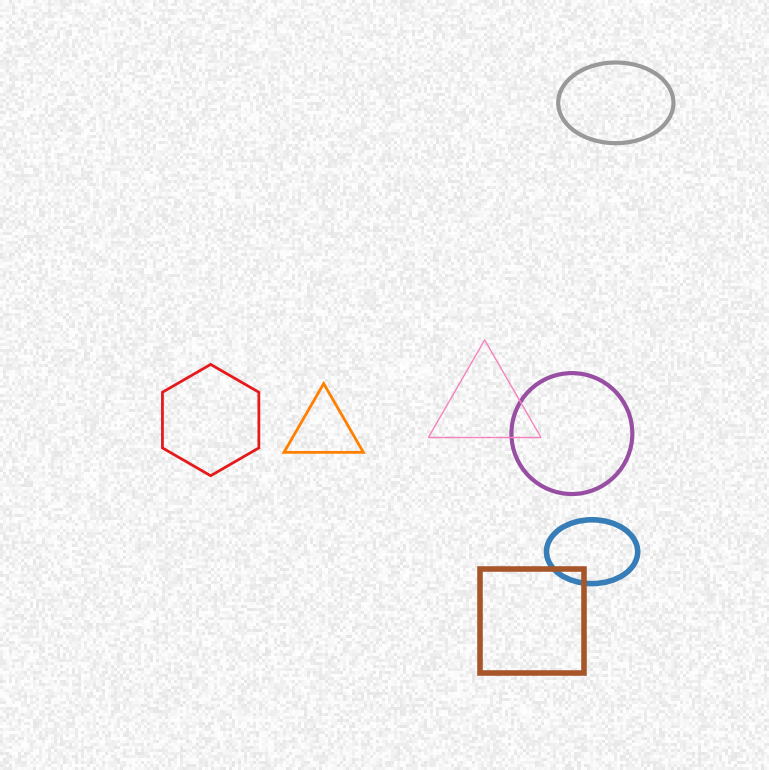[{"shape": "hexagon", "thickness": 1, "radius": 0.36, "center": [0.274, 0.454]}, {"shape": "oval", "thickness": 2, "radius": 0.3, "center": [0.769, 0.284]}, {"shape": "circle", "thickness": 1.5, "radius": 0.39, "center": [0.743, 0.437]}, {"shape": "triangle", "thickness": 1, "radius": 0.3, "center": [0.42, 0.442]}, {"shape": "square", "thickness": 2, "radius": 0.34, "center": [0.691, 0.193]}, {"shape": "triangle", "thickness": 0.5, "radius": 0.42, "center": [0.629, 0.474]}, {"shape": "oval", "thickness": 1.5, "radius": 0.37, "center": [0.8, 0.866]}]